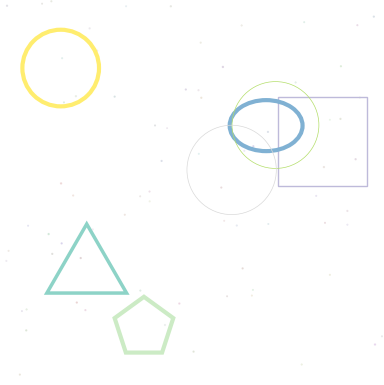[{"shape": "triangle", "thickness": 2.5, "radius": 0.6, "center": [0.225, 0.299]}, {"shape": "square", "thickness": 1, "radius": 0.58, "center": [0.838, 0.632]}, {"shape": "oval", "thickness": 3, "radius": 0.47, "center": [0.691, 0.674]}, {"shape": "circle", "thickness": 0.5, "radius": 0.56, "center": [0.715, 0.675]}, {"shape": "circle", "thickness": 0.5, "radius": 0.58, "center": [0.602, 0.559]}, {"shape": "pentagon", "thickness": 3, "radius": 0.4, "center": [0.374, 0.149]}, {"shape": "circle", "thickness": 3, "radius": 0.5, "center": [0.158, 0.823]}]